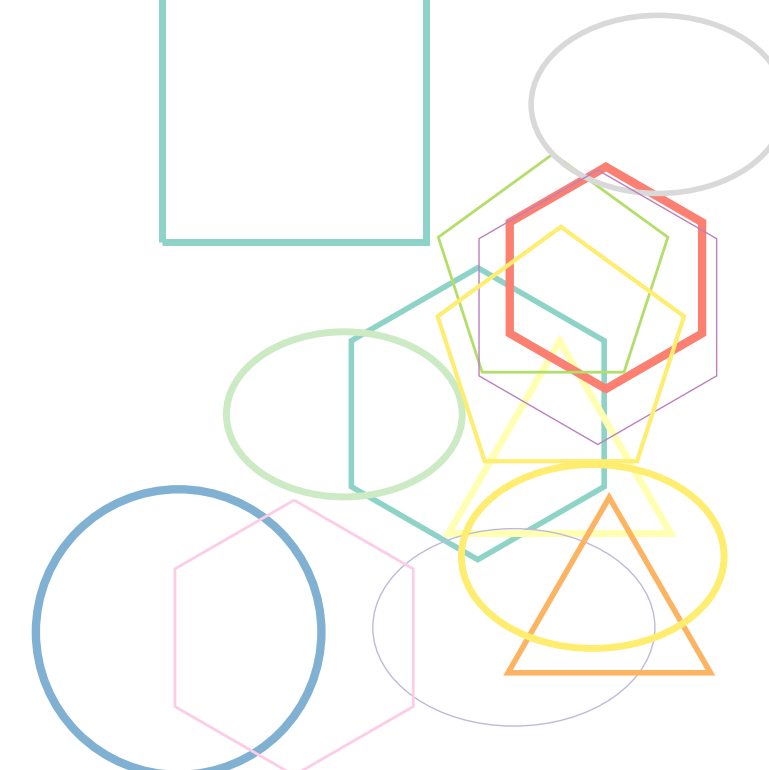[{"shape": "hexagon", "thickness": 2, "radius": 0.95, "center": [0.62, 0.463]}, {"shape": "square", "thickness": 2.5, "radius": 0.86, "center": [0.382, 0.858]}, {"shape": "triangle", "thickness": 2.5, "radius": 0.83, "center": [0.727, 0.39]}, {"shape": "oval", "thickness": 0.5, "radius": 0.92, "center": [0.667, 0.185]}, {"shape": "hexagon", "thickness": 3, "radius": 0.72, "center": [0.787, 0.639]}, {"shape": "circle", "thickness": 3, "radius": 0.93, "center": [0.232, 0.179]}, {"shape": "triangle", "thickness": 2, "radius": 0.76, "center": [0.791, 0.202]}, {"shape": "pentagon", "thickness": 1, "radius": 0.78, "center": [0.718, 0.643]}, {"shape": "hexagon", "thickness": 1, "radius": 0.89, "center": [0.382, 0.172]}, {"shape": "oval", "thickness": 2, "radius": 0.83, "center": [0.855, 0.864]}, {"shape": "hexagon", "thickness": 0.5, "radius": 0.89, "center": [0.776, 0.601]}, {"shape": "oval", "thickness": 2.5, "radius": 0.77, "center": [0.447, 0.462]}, {"shape": "oval", "thickness": 2.5, "radius": 0.85, "center": [0.77, 0.277]}, {"shape": "pentagon", "thickness": 1.5, "radius": 0.84, "center": [0.728, 0.537]}]